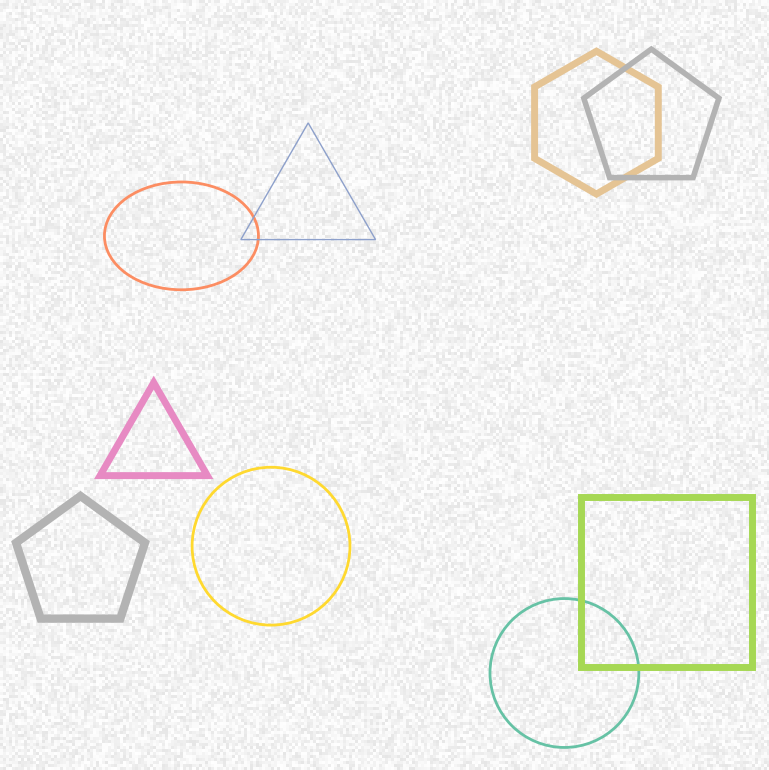[{"shape": "circle", "thickness": 1, "radius": 0.48, "center": [0.733, 0.126]}, {"shape": "oval", "thickness": 1, "radius": 0.5, "center": [0.236, 0.694]}, {"shape": "triangle", "thickness": 0.5, "radius": 0.51, "center": [0.4, 0.739]}, {"shape": "triangle", "thickness": 2.5, "radius": 0.4, "center": [0.2, 0.423]}, {"shape": "square", "thickness": 2.5, "radius": 0.55, "center": [0.865, 0.244]}, {"shape": "circle", "thickness": 1, "radius": 0.51, "center": [0.352, 0.291]}, {"shape": "hexagon", "thickness": 2.5, "radius": 0.46, "center": [0.775, 0.841]}, {"shape": "pentagon", "thickness": 3, "radius": 0.44, "center": [0.105, 0.268]}, {"shape": "pentagon", "thickness": 2, "radius": 0.46, "center": [0.846, 0.844]}]